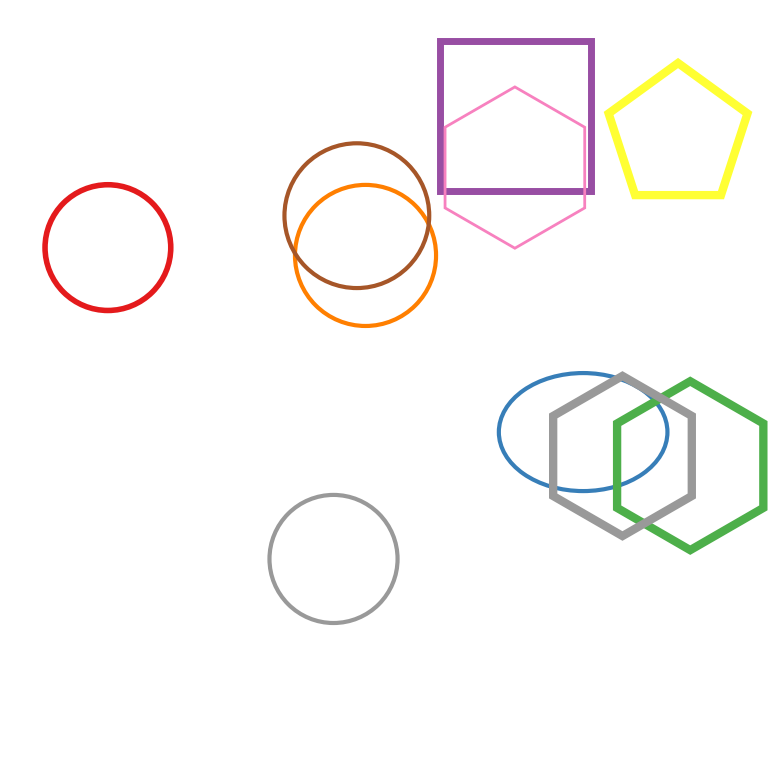[{"shape": "circle", "thickness": 2, "radius": 0.41, "center": [0.14, 0.678]}, {"shape": "oval", "thickness": 1.5, "radius": 0.55, "center": [0.757, 0.439]}, {"shape": "hexagon", "thickness": 3, "radius": 0.55, "center": [0.896, 0.395]}, {"shape": "square", "thickness": 2.5, "radius": 0.49, "center": [0.669, 0.849]}, {"shape": "circle", "thickness": 1.5, "radius": 0.46, "center": [0.475, 0.668]}, {"shape": "pentagon", "thickness": 3, "radius": 0.47, "center": [0.881, 0.823]}, {"shape": "circle", "thickness": 1.5, "radius": 0.47, "center": [0.463, 0.72]}, {"shape": "hexagon", "thickness": 1, "radius": 0.52, "center": [0.669, 0.782]}, {"shape": "circle", "thickness": 1.5, "radius": 0.42, "center": [0.433, 0.274]}, {"shape": "hexagon", "thickness": 3, "radius": 0.52, "center": [0.808, 0.408]}]